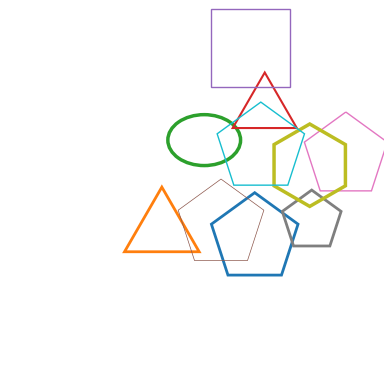[{"shape": "pentagon", "thickness": 2, "radius": 0.59, "center": [0.662, 0.381]}, {"shape": "triangle", "thickness": 2, "radius": 0.56, "center": [0.42, 0.402]}, {"shape": "oval", "thickness": 2.5, "radius": 0.47, "center": [0.53, 0.636]}, {"shape": "triangle", "thickness": 1.5, "radius": 0.48, "center": [0.688, 0.716]}, {"shape": "square", "thickness": 1, "radius": 0.51, "center": [0.65, 0.875]}, {"shape": "pentagon", "thickness": 0.5, "radius": 0.59, "center": [0.574, 0.418]}, {"shape": "pentagon", "thickness": 1, "radius": 0.57, "center": [0.898, 0.596]}, {"shape": "pentagon", "thickness": 2, "radius": 0.4, "center": [0.81, 0.426]}, {"shape": "hexagon", "thickness": 2.5, "radius": 0.54, "center": [0.805, 0.571]}, {"shape": "pentagon", "thickness": 1, "radius": 0.6, "center": [0.677, 0.616]}]